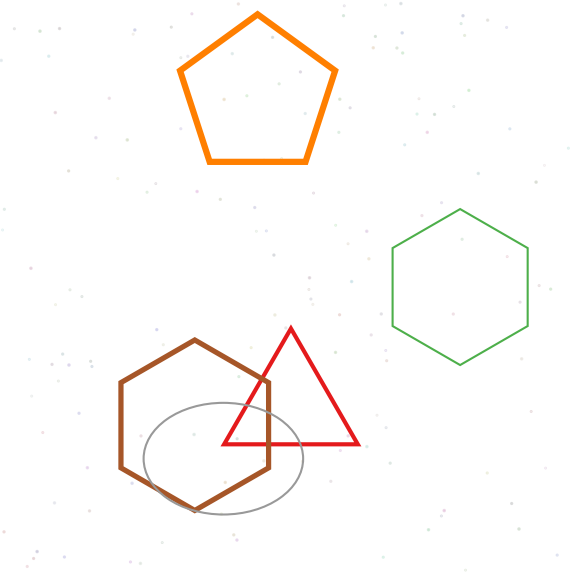[{"shape": "triangle", "thickness": 2, "radius": 0.67, "center": [0.504, 0.297]}, {"shape": "hexagon", "thickness": 1, "radius": 0.68, "center": [0.797, 0.502]}, {"shape": "pentagon", "thickness": 3, "radius": 0.71, "center": [0.446, 0.833]}, {"shape": "hexagon", "thickness": 2.5, "radius": 0.74, "center": [0.337, 0.263]}, {"shape": "oval", "thickness": 1, "radius": 0.69, "center": [0.387, 0.205]}]